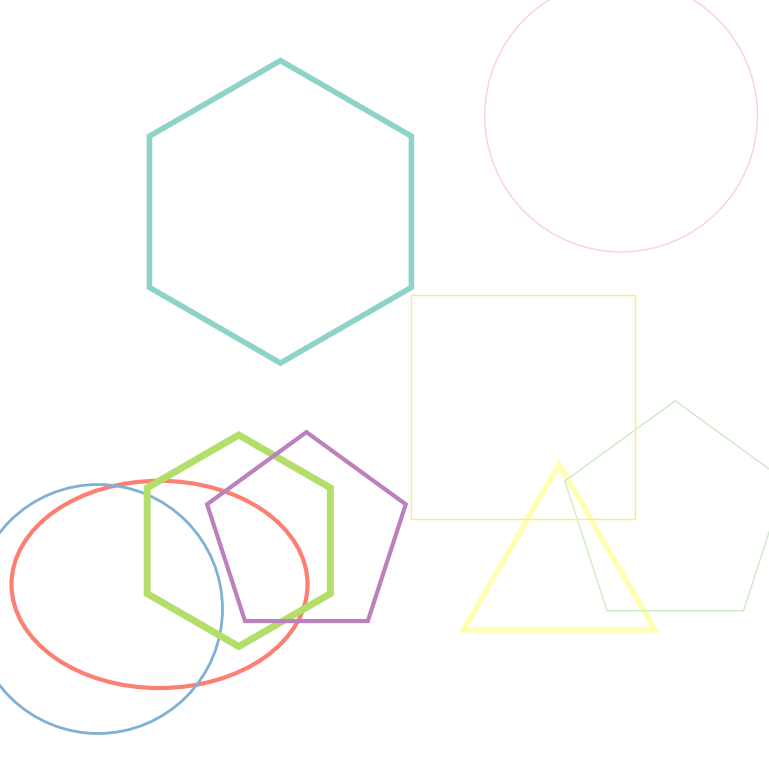[{"shape": "hexagon", "thickness": 2, "radius": 0.98, "center": [0.364, 0.725]}, {"shape": "triangle", "thickness": 2, "radius": 0.72, "center": [0.726, 0.254]}, {"shape": "oval", "thickness": 1.5, "radius": 0.96, "center": [0.207, 0.241]}, {"shape": "circle", "thickness": 1, "radius": 0.81, "center": [0.127, 0.209]}, {"shape": "hexagon", "thickness": 2.5, "radius": 0.69, "center": [0.31, 0.298]}, {"shape": "circle", "thickness": 0.5, "radius": 0.89, "center": [0.807, 0.85]}, {"shape": "pentagon", "thickness": 1.5, "radius": 0.68, "center": [0.398, 0.303]}, {"shape": "pentagon", "thickness": 0.5, "radius": 0.75, "center": [0.877, 0.329]}, {"shape": "square", "thickness": 0.5, "radius": 0.73, "center": [0.679, 0.472]}]